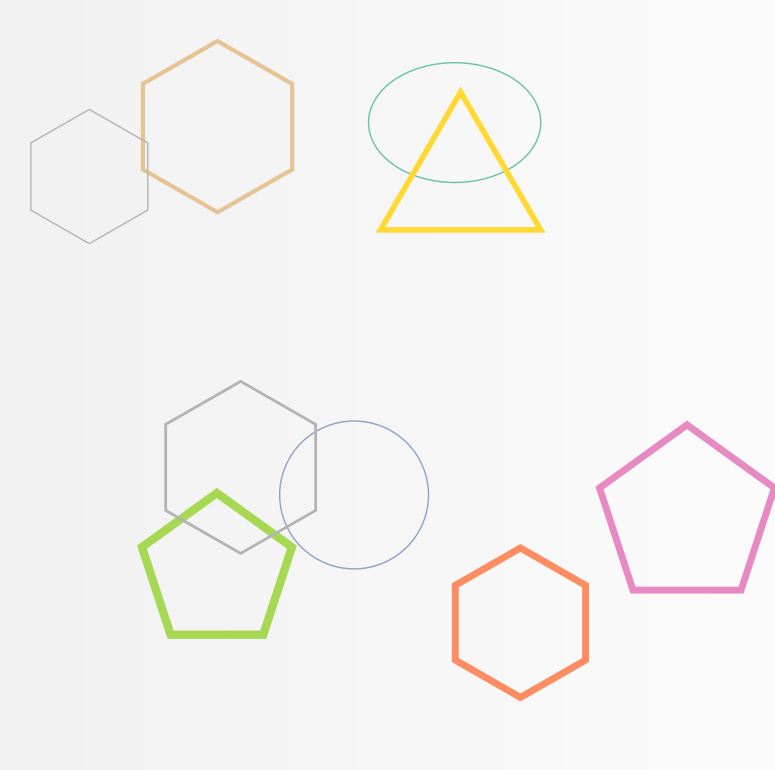[{"shape": "oval", "thickness": 0.5, "radius": 0.56, "center": [0.587, 0.841]}, {"shape": "hexagon", "thickness": 2.5, "radius": 0.49, "center": [0.672, 0.191]}, {"shape": "circle", "thickness": 0.5, "radius": 0.48, "center": [0.457, 0.357]}, {"shape": "pentagon", "thickness": 2.5, "radius": 0.59, "center": [0.886, 0.33]}, {"shape": "pentagon", "thickness": 3, "radius": 0.51, "center": [0.28, 0.258]}, {"shape": "triangle", "thickness": 2, "radius": 0.6, "center": [0.594, 0.761]}, {"shape": "hexagon", "thickness": 1.5, "radius": 0.56, "center": [0.281, 0.836]}, {"shape": "hexagon", "thickness": 1, "radius": 0.56, "center": [0.311, 0.393]}, {"shape": "hexagon", "thickness": 0.5, "radius": 0.44, "center": [0.115, 0.771]}]